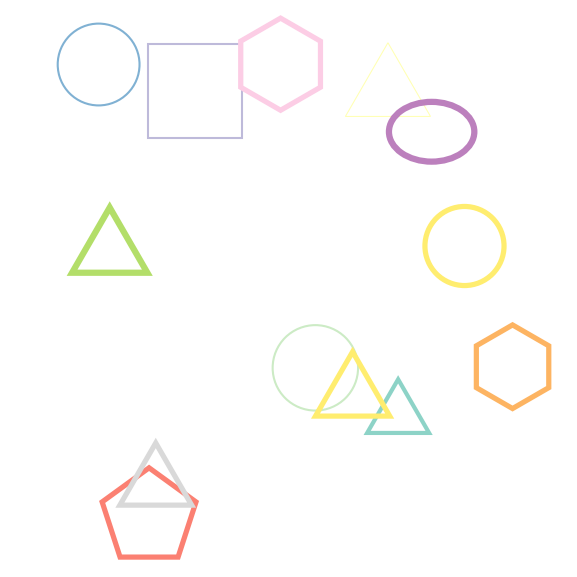[{"shape": "triangle", "thickness": 2, "radius": 0.31, "center": [0.689, 0.28]}, {"shape": "triangle", "thickness": 0.5, "radius": 0.43, "center": [0.672, 0.84]}, {"shape": "square", "thickness": 1, "radius": 0.41, "center": [0.337, 0.841]}, {"shape": "pentagon", "thickness": 2.5, "radius": 0.43, "center": [0.258, 0.104]}, {"shape": "circle", "thickness": 1, "radius": 0.35, "center": [0.171, 0.887]}, {"shape": "hexagon", "thickness": 2.5, "radius": 0.36, "center": [0.888, 0.364]}, {"shape": "triangle", "thickness": 3, "radius": 0.38, "center": [0.19, 0.564]}, {"shape": "hexagon", "thickness": 2.5, "radius": 0.4, "center": [0.486, 0.888]}, {"shape": "triangle", "thickness": 2.5, "radius": 0.36, "center": [0.27, 0.16]}, {"shape": "oval", "thickness": 3, "radius": 0.37, "center": [0.747, 0.771]}, {"shape": "circle", "thickness": 1, "radius": 0.37, "center": [0.546, 0.362]}, {"shape": "circle", "thickness": 2.5, "radius": 0.34, "center": [0.804, 0.573]}, {"shape": "triangle", "thickness": 2.5, "radius": 0.37, "center": [0.611, 0.316]}]